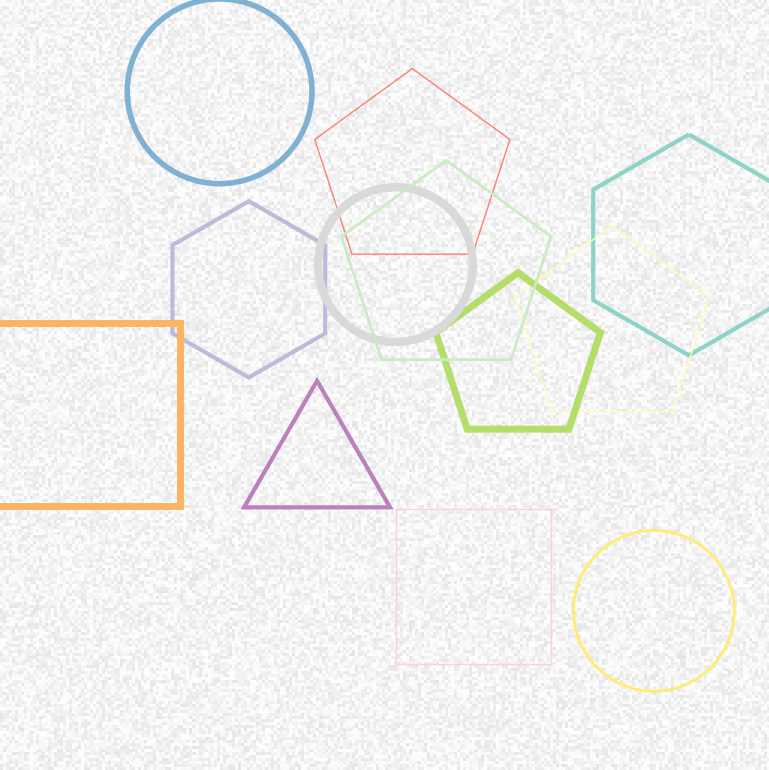[{"shape": "hexagon", "thickness": 1.5, "radius": 0.72, "center": [0.895, 0.682]}, {"shape": "pentagon", "thickness": 0.5, "radius": 0.67, "center": [0.795, 0.573]}, {"shape": "hexagon", "thickness": 1.5, "radius": 0.57, "center": [0.323, 0.624]}, {"shape": "pentagon", "thickness": 0.5, "radius": 0.67, "center": [0.535, 0.778]}, {"shape": "circle", "thickness": 2, "radius": 0.6, "center": [0.285, 0.881]}, {"shape": "square", "thickness": 2.5, "radius": 0.59, "center": [0.115, 0.462]}, {"shape": "pentagon", "thickness": 2.5, "radius": 0.56, "center": [0.673, 0.533]}, {"shape": "square", "thickness": 0.5, "radius": 0.5, "center": [0.615, 0.238]}, {"shape": "circle", "thickness": 3, "radius": 0.5, "center": [0.514, 0.656]}, {"shape": "triangle", "thickness": 1.5, "radius": 0.55, "center": [0.412, 0.396]}, {"shape": "pentagon", "thickness": 1, "radius": 0.72, "center": [0.58, 0.649]}, {"shape": "circle", "thickness": 1, "radius": 0.52, "center": [0.849, 0.207]}]